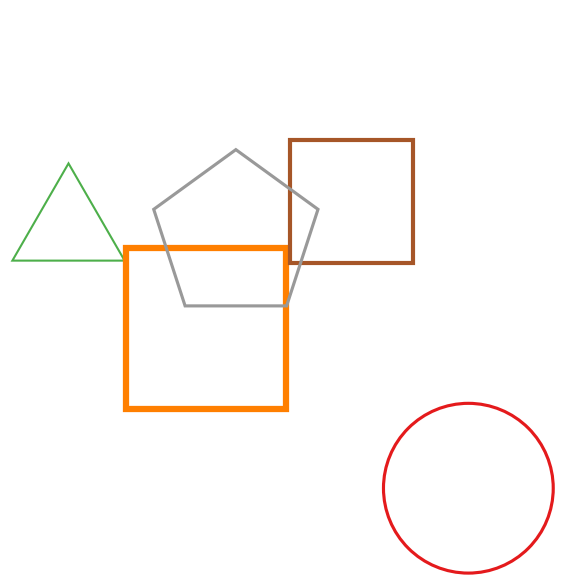[{"shape": "circle", "thickness": 1.5, "radius": 0.73, "center": [0.811, 0.154]}, {"shape": "triangle", "thickness": 1, "radius": 0.56, "center": [0.119, 0.604]}, {"shape": "square", "thickness": 3, "radius": 0.69, "center": [0.357, 0.43]}, {"shape": "square", "thickness": 2, "radius": 0.53, "center": [0.608, 0.651]}, {"shape": "pentagon", "thickness": 1.5, "radius": 0.75, "center": [0.408, 0.59]}]